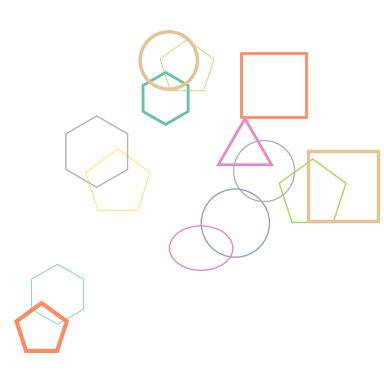[{"shape": "hexagon", "thickness": 2, "radius": 0.34, "center": [0.43, 0.744]}, {"shape": "hexagon", "thickness": 0.5, "radius": 0.39, "center": [0.149, 0.236]}, {"shape": "square", "thickness": 2, "radius": 0.42, "center": [0.711, 0.779]}, {"shape": "pentagon", "thickness": 3, "radius": 0.34, "center": [0.108, 0.144]}, {"shape": "circle", "thickness": 1, "radius": 0.44, "center": [0.611, 0.42]}, {"shape": "triangle", "thickness": 2, "radius": 0.4, "center": [0.636, 0.612]}, {"shape": "oval", "thickness": 1, "radius": 0.41, "center": [0.522, 0.356]}, {"shape": "pentagon", "thickness": 0.5, "radius": 0.37, "center": [0.486, 0.824]}, {"shape": "pentagon", "thickness": 1, "radius": 0.46, "center": [0.812, 0.496]}, {"shape": "pentagon", "thickness": 0.5, "radius": 0.44, "center": [0.306, 0.525]}, {"shape": "circle", "thickness": 2.5, "radius": 0.37, "center": [0.438, 0.843]}, {"shape": "square", "thickness": 2.5, "radius": 0.46, "center": [0.891, 0.517]}, {"shape": "circle", "thickness": 1, "radius": 0.4, "center": [0.686, 0.556]}, {"shape": "hexagon", "thickness": 1, "radius": 0.46, "center": [0.251, 0.606]}]